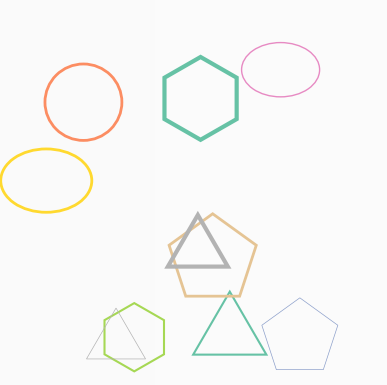[{"shape": "hexagon", "thickness": 3, "radius": 0.54, "center": [0.518, 0.744]}, {"shape": "triangle", "thickness": 1.5, "radius": 0.55, "center": [0.593, 0.133]}, {"shape": "circle", "thickness": 2, "radius": 0.5, "center": [0.215, 0.735]}, {"shape": "pentagon", "thickness": 0.5, "radius": 0.52, "center": [0.774, 0.123]}, {"shape": "oval", "thickness": 1, "radius": 0.5, "center": [0.724, 0.819]}, {"shape": "hexagon", "thickness": 1.5, "radius": 0.44, "center": [0.346, 0.124]}, {"shape": "oval", "thickness": 2, "radius": 0.59, "center": [0.119, 0.531]}, {"shape": "pentagon", "thickness": 2, "radius": 0.59, "center": [0.549, 0.326]}, {"shape": "triangle", "thickness": 0.5, "radius": 0.44, "center": [0.299, 0.112]}, {"shape": "triangle", "thickness": 3, "radius": 0.45, "center": [0.511, 0.352]}]